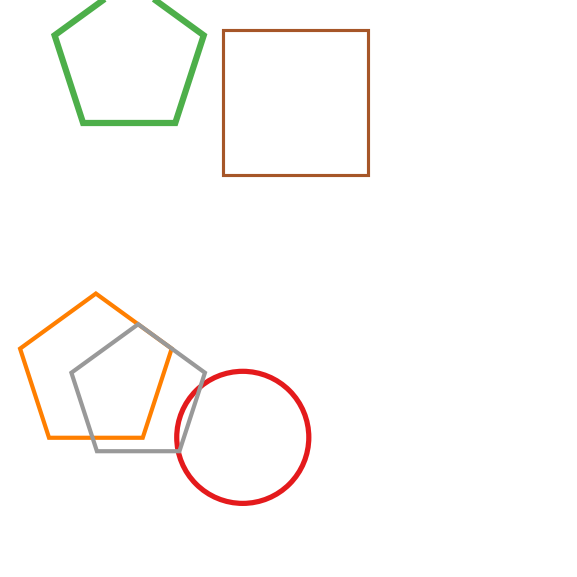[{"shape": "circle", "thickness": 2.5, "radius": 0.57, "center": [0.42, 0.242]}, {"shape": "pentagon", "thickness": 3, "radius": 0.68, "center": [0.224, 0.896]}, {"shape": "pentagon", "thickness": 2, "radius": 0.69, "center": [0.166, 0.353]}, {"shape": "square", "thickness": 1.5, "radius": 0.63, "center": [0.511, 0.821]}, {"shape": "pentagon", "thickness": 2, "radius": 0.61, "center": [0.239, 0.316]}]